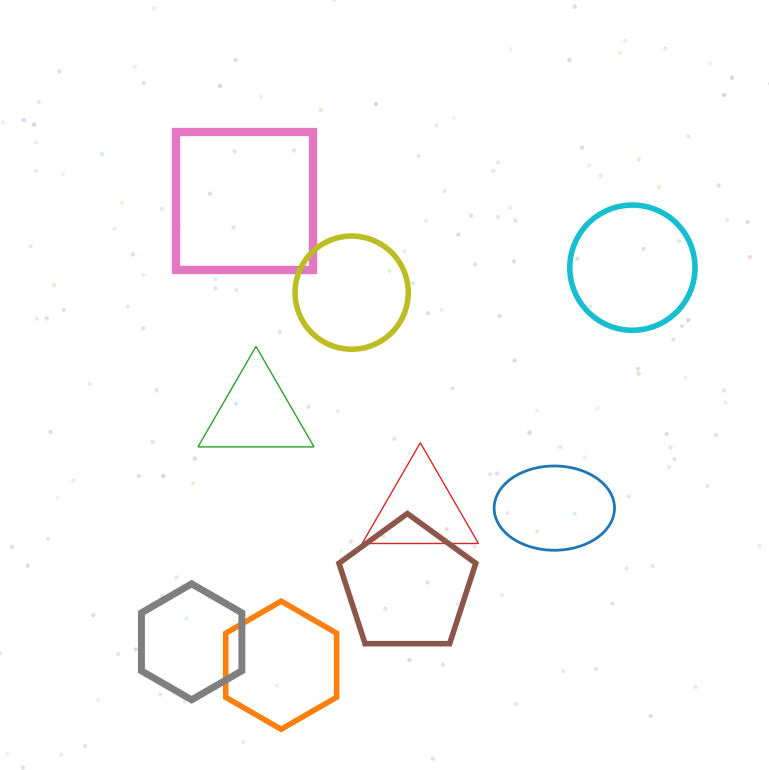[{"shape": "oval", "thickness": 1, "radius": 0.39, "center": [0.72, 0.34]}, {"shape": "hexagon", "thickness": 2, "radius": 0.42, "center": [0.365, 0.136]}, {"shape": "triangle", "thickness": 0.5, "radius": 0.43, "center": [0.332, 0.463]}, {"shape": "triangle", "thickness": 0.5, "radius": 0.44, "center": [0.546, 0.338]}, {"shape": "pentagon", "thickness": 2, "radius": 0.47, "center": [0.529, 0.24]}, {"shape": "square", "thickness": 3, "radius": 0.45, "center": [0.318, 0.739]}, {"shape": "hexagon", "thickness": 2.5, "radius": 0.38, "center": [0.249, 0.166]}, {"shape": "circle", "thickness": 2, "radius": 0.37, "center": [0.457, 0.62]}, {"shape": "circle", "thickness": 2, "radius": 0.41, "center": [0.821, 0.652]}]